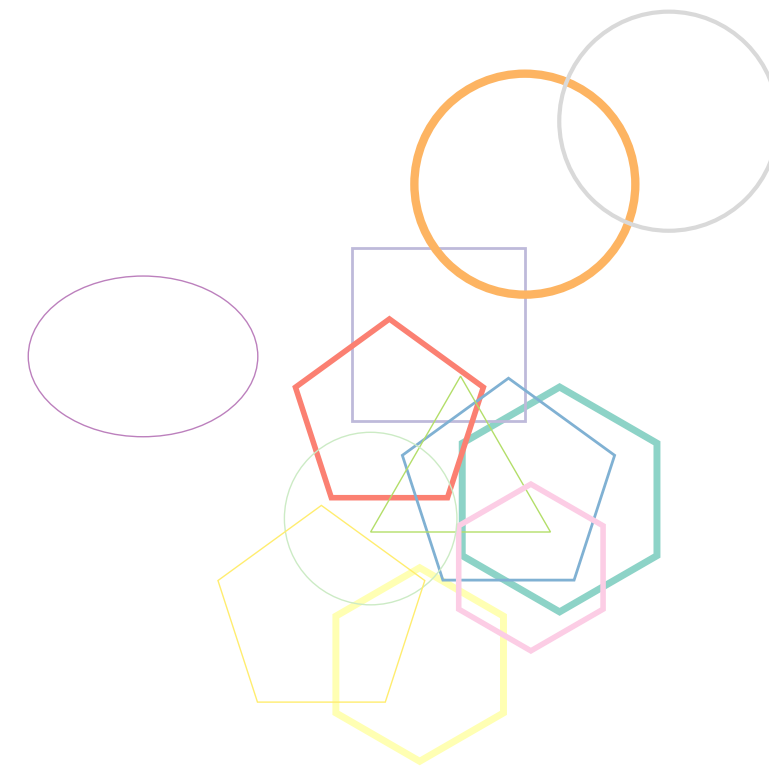[{"shape": "hexagon", "thickness": 2.5, "radius": 0.73, "center": [0.727, 0.351]}, {"shape": "hexagon", "thickness": 2.5, "radius": 0.63, "center": [0.545, 0.137]}, {"shape": "square", "thickness": 1, "radius": 0.56, "center": [0.569, 0.565]}, {"shape": "pentagon", "thickness": 2, "radius": 0.64, "center": [0.506, 0.457]}, {"shape": "pentagon", "thickness": 1, "radius": 0.72, "center": [0.66, 0.364]}, {"shape": "circle", "thickness": 3, "radius": 0.72, "center": [0.682, 0.761]}, {"shape": "triangle", "thickness": 0.5, "radius": 0.67, "center": [0.598, 0.377]}, {"shape": "hexagon", "thickness": 2, "radius": 0.54, "center": [0.689, 0.263]}, {"shape": "circle", "thickness": 1.5, "radius": 0.71, "center": [0.869, 0.843]}, {"shape": "oval", "thickness": 0.5, "radius": 0.75, "center": [0.186, 0.537]}, {"shape": "circle", "thickness": 0.5, "radius": 0.56, "center": [0.481, 0.327]}, {"shape": "pentagon", "thickness": 0.5, "radius": 0.71, "center": [0.417, 0.202]}]